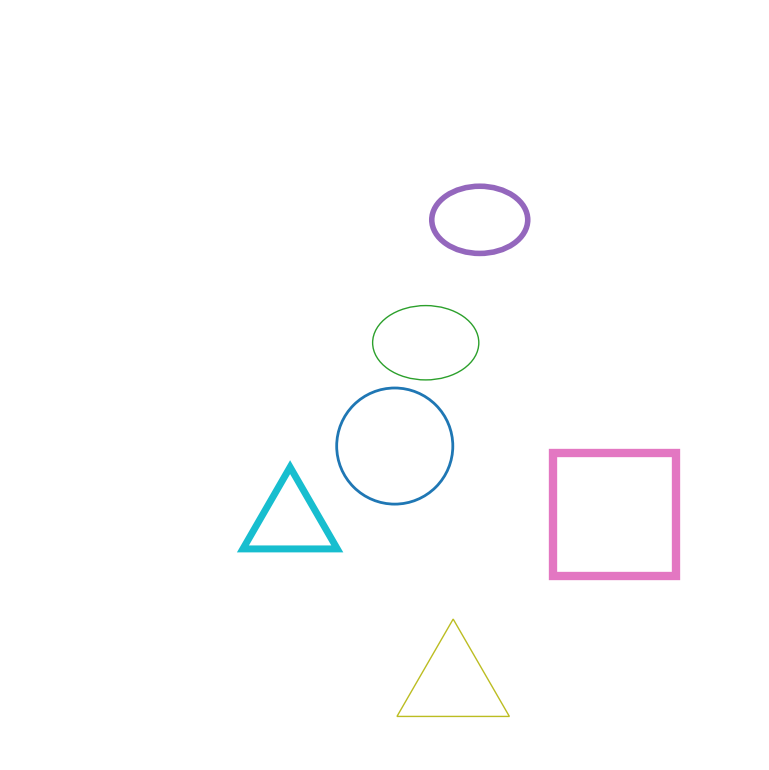[{"shape": "circle", "thickness": 1, "radius": 0.38, "center": [0.513, 0.421]}, {"shape": "oval", "thickness": 0.5, "radius": 0.34, "center": [0.553, 0.555]}, {"shape": "oval", "thickness": 2, "radius": 0.31, "center": [0.623, 0.715]}, {"shape": "square", "thickness": 3, "radius": 0.4, "center": [0.799, 0.332]}, {"shape": "triangle", "thickness": 0.5, "radius": 0.42, "center": [0.589, 0.112]}, {"shape": "triangle", "thickness": 2.5, "radius": 0.35, "center": [0.377, 0.323]}]